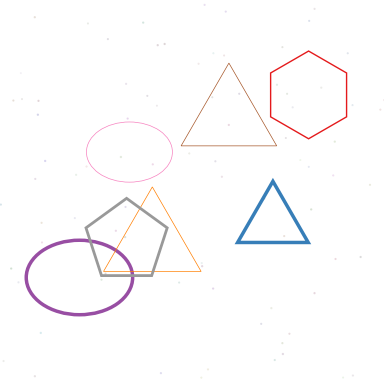[{"shape": "hexagon", "thickness": 1, "radius": 0.57, "center": [0.802, 0.753]}, {"shape": "triangle", "thickness": 2.5, "radius": 0.53, "center": [0.709, 0.423]}, {"shape": "oval", "thickness": 2.5, "radius": 0.69, "center": [0.206, 0.279]}, {"shape": "triangle", "thickness": 0.5, "radius": 0.73, "center": [0.396, 0.368]}, {"shape": "triangle", "thickness": 0.5, "radius": 0.72, "center": [0.595, 0.693]}, {"shape": "oval", "thickness": 0.5, "radius": 0.56, "center": [0.336, 0.605]}, {"shape": "pentagon", "thickness": 2, "radius": 0.55, "center": [0.329, 0.374]}]